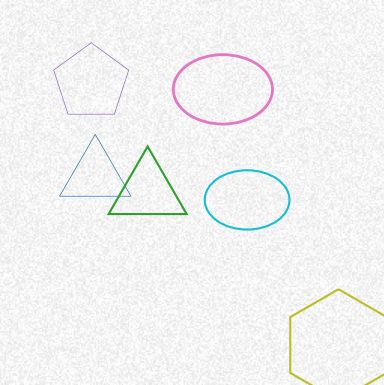[{"shape": "triangle", "thickness": 0.5, "radius": 0.54, "center": [0.247, 0.544]}, {"shape": "triangle", "thickness": 1.5, "radius": 0.59, "center": [0.383, 0.503]}, {"shape": "pentagon", "thickness": 0.5, "radius": 0.51, "center": [0.237, 0.786]}, {"shape": "oval", "thickness": 2, "radius": 0.64, "center": [0.579, 0.768]}, {"shape": "hexagon", "thickness": 1.5, "radius": 0.72, "center": [0.879, 0.104]}, {"shape": "oval", "thickness": 1.5, "radius": 0.55, "center": [0.642, 0.481]}]